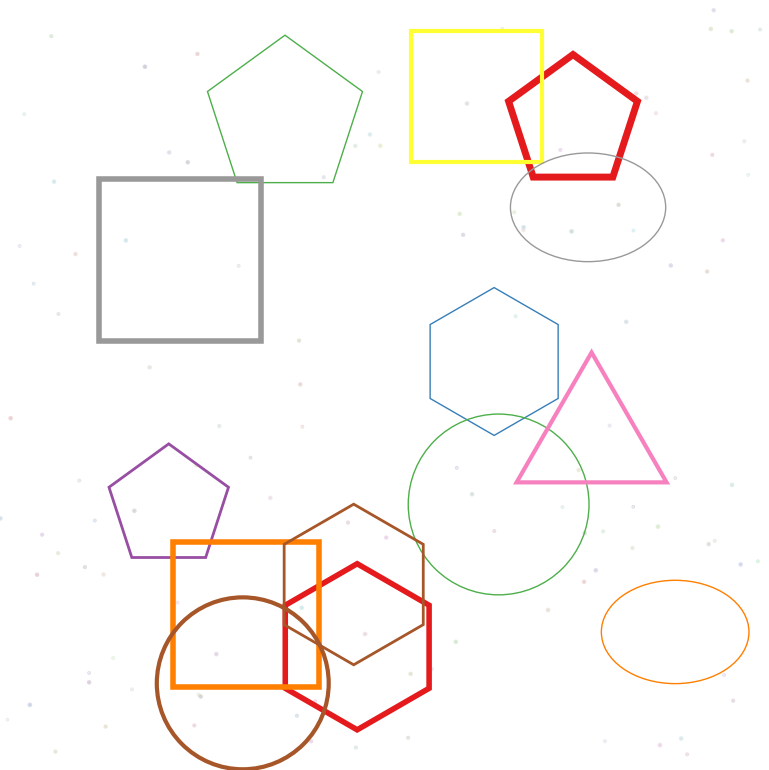[{"shape": "pentagon", "thickness": 2.5, "radius": 0.44, "center": [0.744, 0.841]}, {"shape": "hexagon", "thickness": 2, "radius": 0.54, "center": [0.464, 0.16]}, {"shape": "hexagon", "thickness": 0.5, "radius": 0.48, "center": [0.642, 0.531]}, {"shape": "circle", "thickness": 0.5, "radius": 0.59, "center": [0.648, 0.345]}, {"shape": "pentagon", "thickness": 0.5, "radius": 0.53, "center": [0.37, 0.848]}, {"shape": "pentagon", "thickness": 1, "radius": 0.41, "center": [0.219, 0.342]}, {"shape": "oval", "thickness": 0.5, "radius": 0.48, "center": [0.877, 0.179]}, {"shape": "square", "thickness": 2, "radius": 0.47, "center": [0.32, 0.202]}, {"shape": "square", "thickness": 1.5, "radius": 0.43, "center": [0.619, 0.874]}, {"shape": "circle", "thickness": 1.5, "radius": 0.56, "center": [0.315, 0.113]}, {"shape": "hexagon", "thickness": 1, "radius": 0.52, "center": [0.459, 0.241]}, {"shape": "triangle", "thickness": 1.5, "radius": 0.56, "center": [0.768, 0.43]}, {"shape": "square", "thickness": 2, "radius": 0.53, "center": [0.234, 0.662]}, {"shape": "oval", "thickness": 0.5, "radius": 0.5, "center": [0.764, 0.731]}]